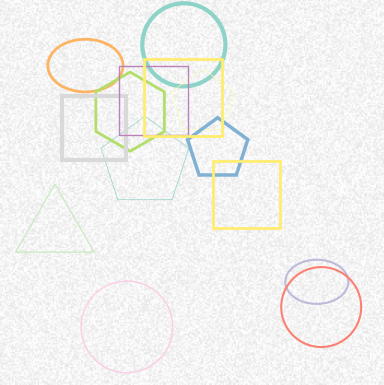[{"shape": "circle", "thickness": 3, "radius": 0.54, "center": [0.478, 0.884]}, {"shape": "pentagon", "thickness": 0.5, "radius": 0.6, "center": [0.376, 0.578]}, {"shape": "pentagon", "thickness": 0.5, "radius": 0.43, "center": [0.527, 0.734]}, {"shape": "oval", "thickness": 1.5, "radius": 0.41, "center": [0.823, 0.268]}, {"shape": "circle", "thickness": 1.5, "radius": 0.52, "center": [0.834, 0.202]}, {"shape": "pentagon", "thickness": 2.5, "radius": 0.41, "center": [0.565, 0.612]}, {"shape": "oval", "thickness": 2, "radius": 0.49, "center": [0.222, 0.83]}, {"shape": "hexagon", "thickness": 2, "radius": 0.51, "center": [0.338, 0.71]}, {"shape": "circle", "thickness": 1, "radius": 0.59, "center": [0.33, 0.151]}, {"shape": "square", "thickness": 3, "radius": 0.42, "center": [0.244, 0.667]}, {"shape": "square", "thickness": 1, "radius": 0.45, "center": [0.399, 0.739]}, {"shape": "triangle", "thickness": 1, "radius": 0.59, "center": [0.143, 0.404]}, {"shape": "square", "thickness": 2, "radius": 0.51, "center": [0.474, 0.747]}, {"shape": "square", "thickness": 2, "radius": 0.43, "center": [0.641, 0.495]}]